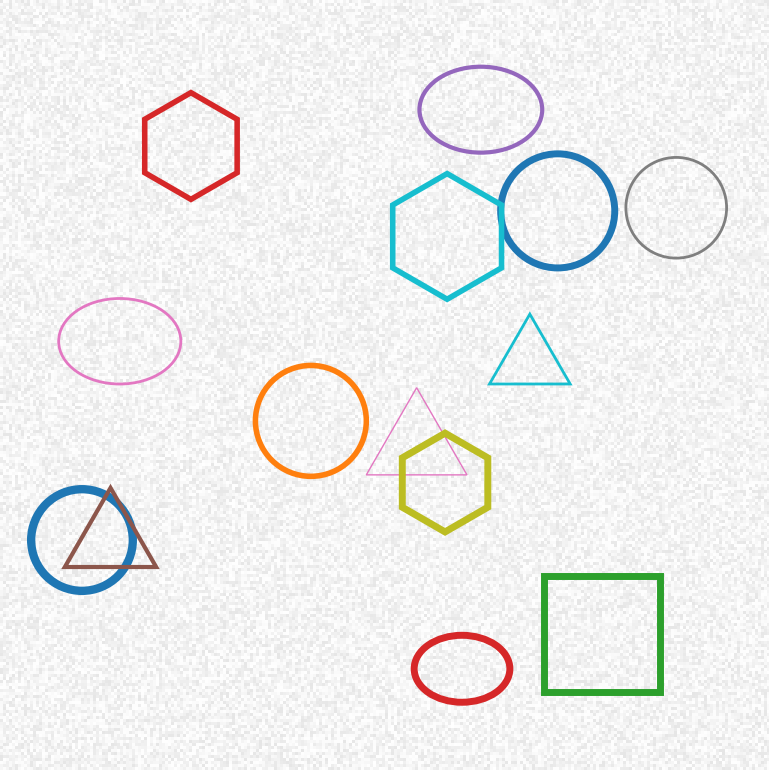[{"shape": "circle", "thickness": 3, "radius": 0.33, "center": [0.106, 0.299]}, {"shape": "circle", "thickness": 2.5, "radius": 0.37, "center": [0.724, 0.726]}, {"shape": "circle", "thickness": 2, "radius": 0.36, "center": [0.404, 0.453]}, {"shape": "square", "thickness": 2.5, "radius": 0.38, "center": [0.781, 0.177]}, {"shape": "hexagon", "thickness": 2, "radius": 0.35, "center": [0.248, 0.81]}, {"shape": "oval", "thickness": 2.5, "radius": 0.31, "center": [0.6, 0.131]}, {"shape": "oval", "thickness": 1.5, "radius": 0.4, "center": [0.624, 0.858]}, {"shape": "triangle", "thickness": 1.5, "radius": 0.34, "center": [0.144, 0.298]}, {"shape": "triangle", "thickness": 0.5, "radius": 0.38, "center": [0.541, 0.421]}, {"shape": "oval", "thickness": 1, "radius": 0.4, "center": [0.156, 0.557]}, {"shape": "circle", "thickness": 1, "radius": 0.33, "center": [0.878, 0.73]}, {"shape": "hexagon", "thickness": 2.5, "radius": 0.32, "center": [0.578, 0.373]}, {"shape": "hexagon", "thickness": 2, "radius": 0.41, "center": [0.581, 0.693]}, {"shape": "triangle", "thickness": 1, "radius": 0.3, "center": [0.688, 0.532]}]